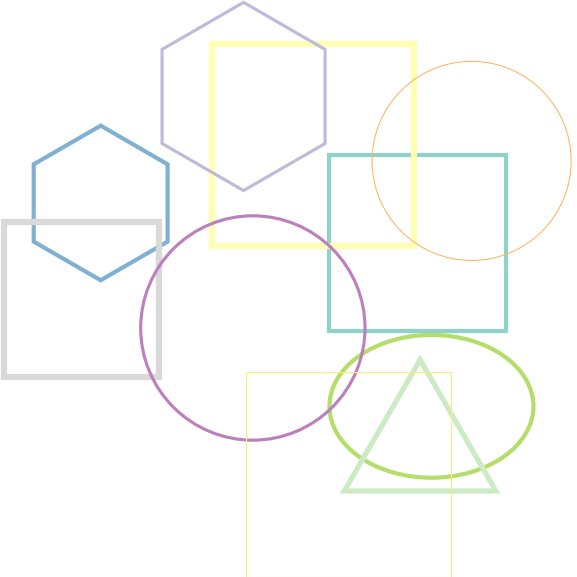[{"shape": "square", "thickness": 2, "radius": 0.76, "center": [0.723, 0.578]}, {"shape": "square", "thickness": 3, "radius": 0.87, "center": [0.542, 0.749]}, {"shape": "hexagon", "thickness": 1.5, "radius": 0.81, "center": [0.422, 0.832]}, {"shape": "hexagon", "thickness": 2, "radius": 0.67, "center": [0.174, 0.648]}, {"shape": "circle", "thickness": 0.5, "radius": 0.86, "center": [0.817, 0.721]}, {"shape": "oval", "thickness": 2, "radius": 0.88, "center": [0.747, 0.296]}, {"shape": "square", "thickness": 3, "radius": 0.67, "center": [0.142, 0.48]}, {"shape": "circle", "thickness": 1.5, "radius": 0.97, "center": [0.438, 0.431]}, {"shape": "triangle", "thickness": 2.5, "radius": 0.76, "center": [0.727, 0.225]}, {"shape": "square", "thickness": 0.5, "radius": 0.89, "center": [0.603, 0.178]}]